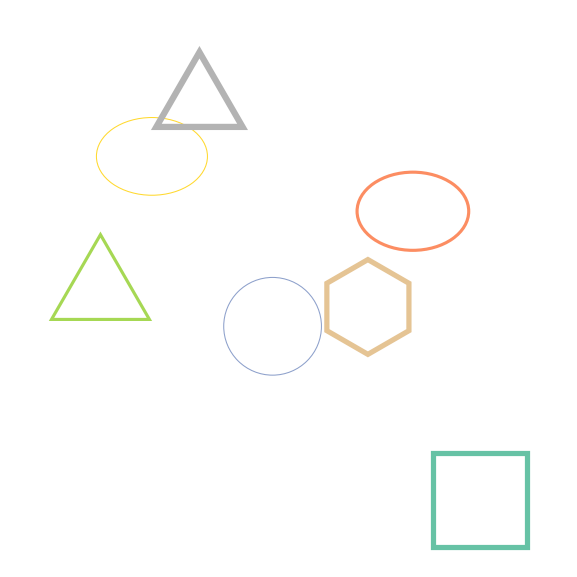[{"shape": "square", "thickness": 2.5, "radius": 0.41, "center": [0.831, 0.133]}, {"shape": "oval", "thickness": 1.5, "radius": 0.48, "center": [0.715, 0.633]}, {"shape": "circle", "thickness": 0.5, "radius": 0.42, "center": [0.472, 0.434]}, {"shape": "triangle", "thickness": 1.5, "radius": 0.49, "center": [0.174, 0.495]}, {"shape": "oval", "thickness": 0.5, "radius": 0.48, "center": [0.263, 0.728]}, {"shape": "hexagon", "thickness": 2.5, "radius": 0.41, "center": [0.637, 0.468]}, {"shape": "triangle", "thickness": 3, "radius": 0.43, "center": [0.345, 0.822]}]